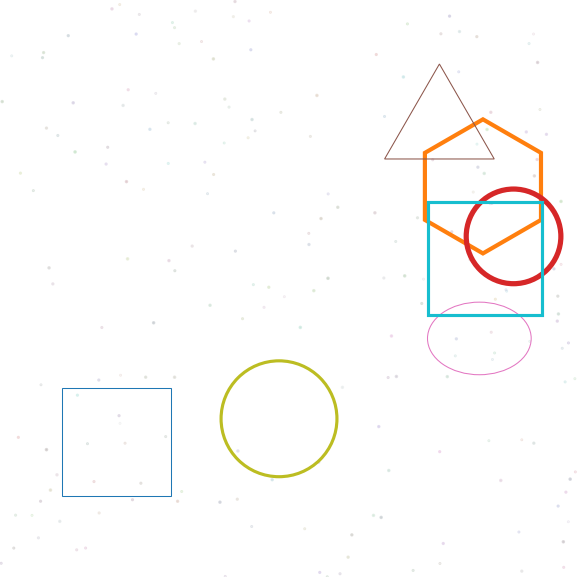[{"shape": "square", "thickness": 0.5, "radius": 0.47, "center": [0.202, 0.234]}, {"shape": "hexagon", "thickness": 2, "radius": 0.58, "center": [0.836, 0.676]}, {"shape": "circle", "thickness": 2.5, "radius": 0.41, "center": [0.889, 0.59]}, {"shape": "triangle", "thickness": 0.5, "radius": 0.55, "center": [0.761, 0.779]}, {"shape": "oval", "thickness": 0.5, "radius": 0.45, "center": [0.83, 0.413]}, {"shape": "circle", "thickness": 1.5, "radius": 0.5, "center": [0.483, 0.274]}, {"shape": "square", "thickness": 1.5, "radius": 0.49, "center": [0.84, 0.551]}]